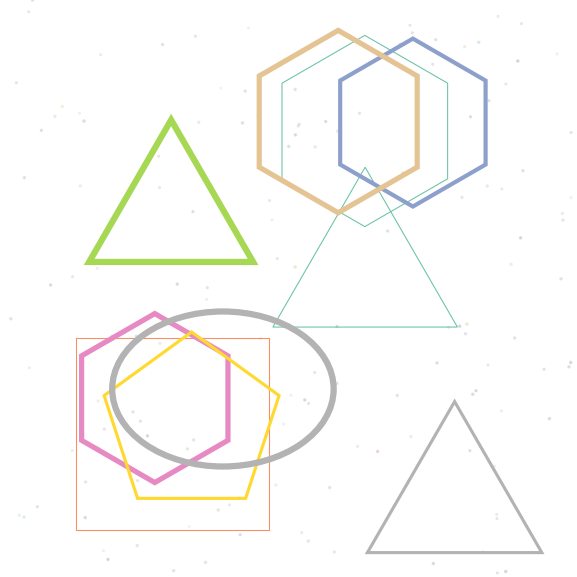[{"shape": "triangle", "thickness": 0.5, "radius": 0.92, "center": [0.632, 0.525]}, {"shape": "hexagon", "thickness": 0.5, "radius": 0.83, "center": [0.632, 0.772]}, {"shape": "square", "thickness": 0.5, "radius": 0.83, "center": [0.299, 0.248]}, {"shape": "hexagon", "thickness": 2, "radius": 0.73, "center": [0.715, 0.787]}, {"shape": "hexagon", "thickness": 2.5, "radius": 0.73, "center": [0.268, 0.31]}, {"shape": "triangle", "thickness": 3, "radius": 0.82, "center": [0.296, 0.627]}, {"shape": "pentagon", "thickness": 1.5, "radius": 0.8, "center": [0.332, 0.265]}, {"shape": "hexagon", "thickness": 2.5, "radius": 0.79, "center": [0.586, 0.789]}, {"shape": "triangle", "thickness": 1.5, "radius": 0.87, "center": [0.787, 0.129]}, {"shape": "oval", "thickness": 3, "radius": 0.96, "center": [0.386, 0.326]}]